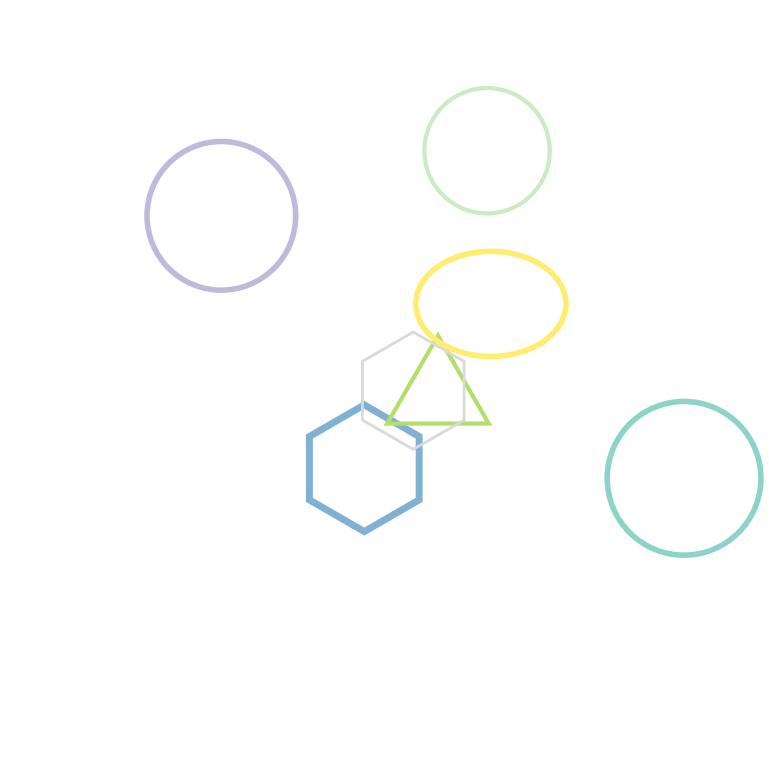[{"shape": "circle", "thickness": 2, "radius": 0.5, "center": [0.888, 0.379]}, {"shape": "circle", "thickness": 2, "radius": 0.48, "center": [0.287, 0.72]}, {"shape": "hexagon", "thickness": 2.5, "radius": 0.41, "center": [0.473, 0.392]}, {"shape": "triangle", "thickness": 1.5, "radius": 0.38, "center": [0.569, 0.488]}, {"shape": "hexagon", "thickness": 1, "radius": 0.38, "center": [0.537, 0.493]}, {"shape": "circle", "thickness": 1.5, "radius": 0.41, "center": [0.633, 0.804]}, {"shape": "oval", "thickness": 2, "radius": 0.49, "center": [0.637, 0.605]}]